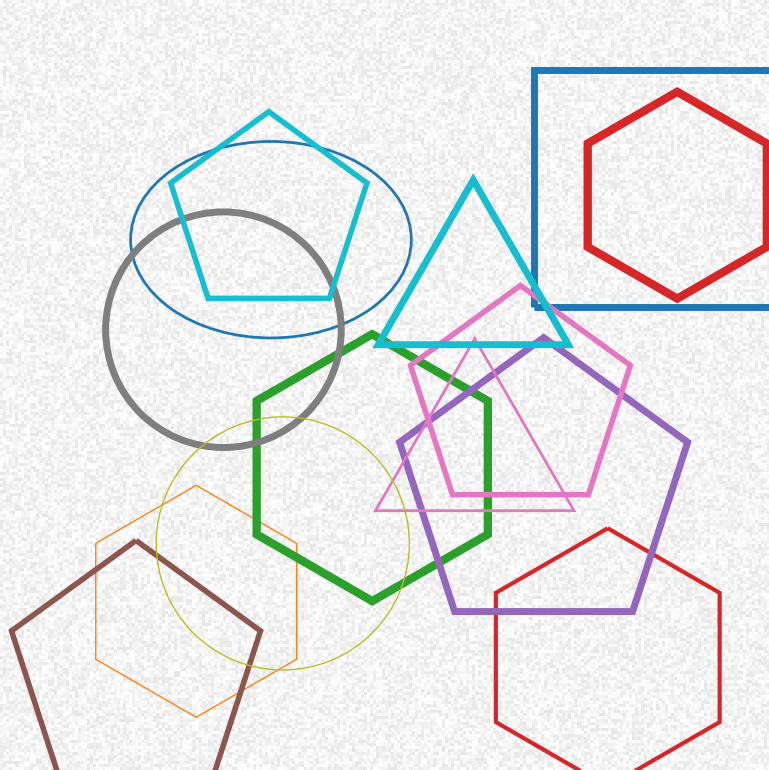[{"shape": "oval", "thickness": 1, "radius": 0.91, "center": [0.352, 0.689]}, {"shape": "square", "thickness": 2.5, "radius": 0.77, "center": [0.848, 0.755]}, {"shape": "hexagon", "thickness": 0.5, "radius": 0.75, "center": [0.255, 0.219]}, {"shape": "hexagon", "thickness": 3, "radius": 0.87, "center": [0.483, 0.393]}, {"shape": "hexagon", "thickness": 3, "radius": 0.67, "center": [0.88, 0.746]}, {"shape": "hexagon", "thickness": 1.5, "radius": 0.84, "center": [0.789, 0.146]}, {"shape": "pentagon", "thickness": 2.5, "radius": 0.98, "center": [0.706, 0.365]}, {"shape": "pentagon", "thickness": 2, "radius": 0.85, "center": [0.177, 0.128]}, {"shape": "pentagon", "thickness": 2, "radius": 0.75, "center": [0.676, 0.479]}, {"shape": "triangle", "thickness": 1, "radius": 0.74, "center": [0.617, 0.411]}, {"shape": "circle", "thickness": 2.5, "radius": 0.76, "center": [0.29, 0.572]}, {"shape": "circle", "thickness": 0.5, "radius": 0.82, "center": [0.367, 0.294]}, {"shape": "pentagon", "thickness": 2, "radius": 0.67, "center": [0.349, 0.721]}, {"shape": "triangle", "thickness": 2.5, "radius": 0.71, "center": [0.615, 0.624]}]